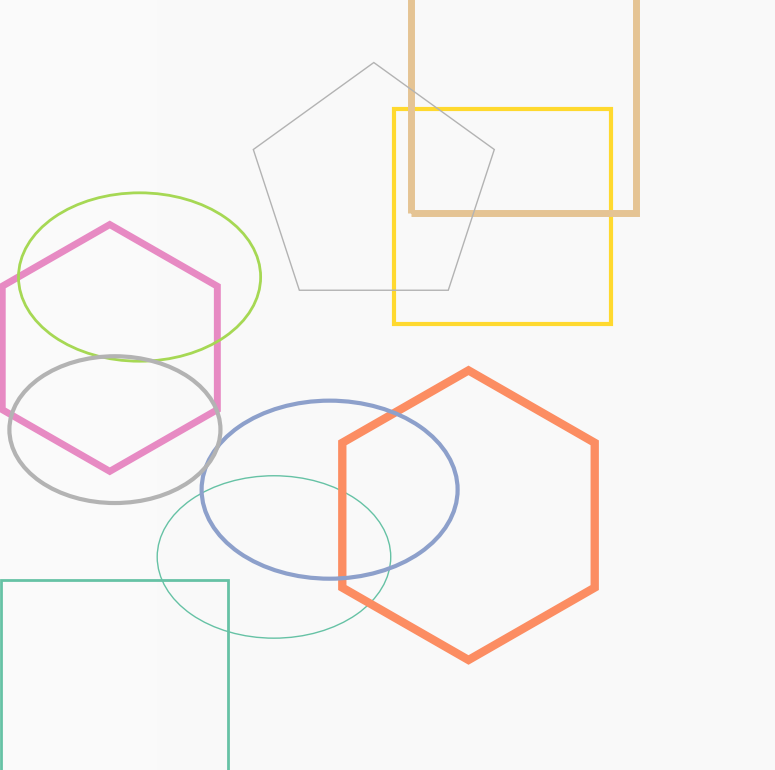[{"shape": "oval", "thickness": 0.5, "radius": 0.75, "center": [0.354, 0.277]}, {"shape": "square", "thickness": 1, "radius": 0.73, "center": [0.147, 0.1]}, {"shape": "hexagon", "thickness": 3, "radius": 0.94, "center": [0.605, 0.331]}, {"shape": "oval", "thickness": 1.5, "radius": 0.83, "center": [0.425, 0.364]}, {"shape": "hexagon", "thickness": 2.5, "radius": 0.8, "center": [0.142, 0.548]}, {"shape": "oval", "thickness": 1, "radius": 0.78, "center": [0.18, 0.64]}, {"shape": "square", "thickness": 1.5, "radius": 0.7, "center": [0.648, 0.719]}, {"shape": "square", "thickness": 2.5, "radius": 0.72, "center": [0.675, 0.868]}, {"shape": "oval", "thickness": 1.5, "radius": 0.68, "center": [0.148, 0.442]}, {"shape": "pentagon", "thickness": 0.5, "radius": 0.82, "center": [0.482, 0.755]}]